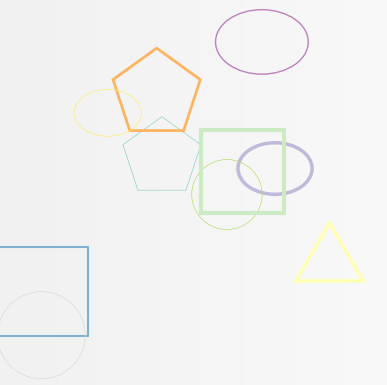[{"shape": "pentagon", "thickness": 0.5, "radius": 0.53, "center": [0.418, 0.591]}, {"shape": "triangle", "thickness": 2.5, "radius": 0.5, "center": [0.85, 0.321]}, {"shape": "oval", "thickness": 2.5, "radius": 0.48, "center": [0.71, 0.562]}, {"shape": "square", "thickness": 1.5, "radius": 0.58, "center": [0.112, 0.242]}, {"shape": "pentagon", "thickness": 2, "radius": 0.59, "center": [0.404, 0.757]}, {"shape": "circle", "thickness": 0.5, "radius": 0.45, "center": [0.586, 0.495]}, {"shape": "circle", "thickness": 0.5, "radius": 0.57, "center": [0.107, 0.129]}, {"shape": "oval", "thickness": 1, "radius": 0.6, "center": [0.676, 0.891]}, {"shape": "square", "thickness": 3, "radius": 0.54, "center": [0.626, 0.554]}, {"shape": "oval", "thickness": 0.5, "radius": 0.43, "center": [0.278, 0.707]}]